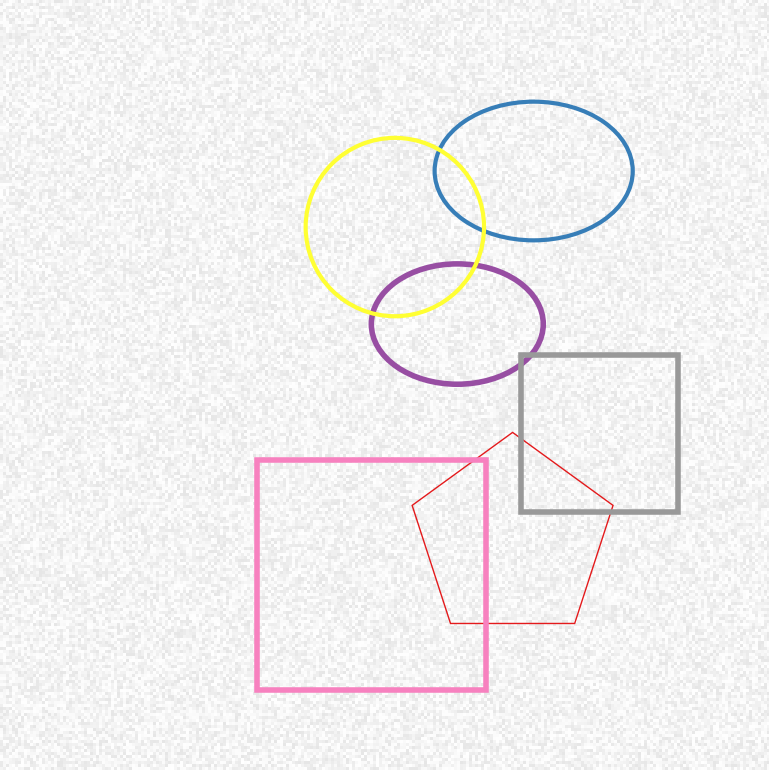[{"shape": "pentagon", "thickness": 0.5, "radius": 0.69, "center": [0.666, 0.301]}, {"shape": "oval", "thickness": 1.5, "radius": 0.64, "center": [0.693, 0.778]}, {"shape": "oval", "thickness": 2, "radius": 0.56, "center": [0.594, 0.579]}, {"shape": "circle", "thickness": 1.5, "radius": 0.58, "center": [0.513, 0.705]}, {"shape": "square", "thickness": 2, "radius": 0.74, "center": [0.483, 0.253]}, {"shape": "square", "thickness": 2, "radius": 0.51, "center": [0.779, 0.437]}]